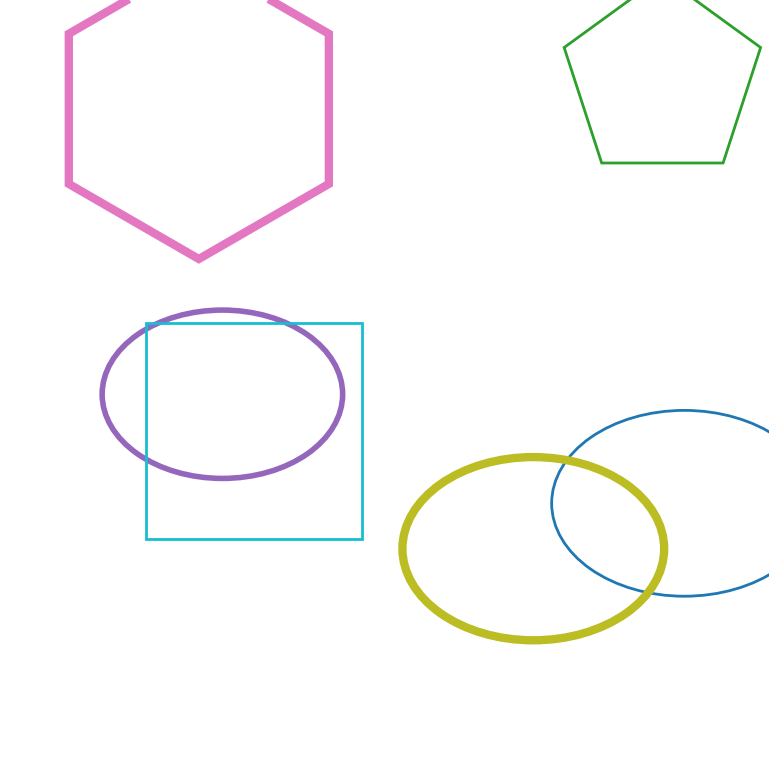[{"shape": "oval", "thickness": 1, "radius": 0.86, "center": [0.889, 0.346]}, {"shape": "pentagon", "thickness": 1, "radius": 0.67, "center": [0.86, 0.897]}, {"shape": "oval", "thickness": 2, "radius": 0.78, "center": [0.289, 0.488]}, {"shape": "hexagon", "thickness": 3, "radius": 0.97, "center": [0.258, 0.859]}, {"shape": "oval", "thickness": 3, "radius": 0.85, "center": [0.693, 0.287]}, {"shape": "square", "thickness": 1, "radius": 0.7, "center": [0.33, 0.44]}]